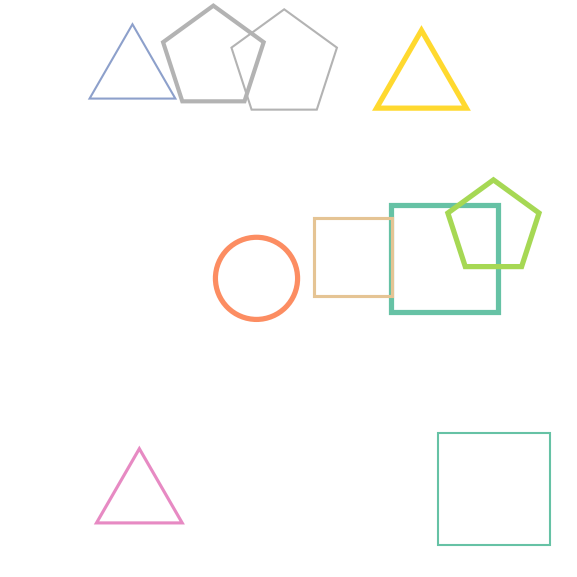[{"shape": "square", "thickness": 2.5, "radius": 0.46, "center": [0.77, 0.552]}, {"shape": "square", "thickness": 1, "radius": 0.49, "center": [0.855, 0.152]}, {"shape": "circle", "thickness": 2.5, "radius": 0.36, "center": [0.444, 0.517]}, {"shape": "triangle", "thickness": 1, "radius": 0.43, "center": [0.229, 0.871]}, {"shape": "triangle", "thickness": 1.5, "radius": 0.43, "center": [0.241, 0.136]}, {"shape": "pentagon", "thickness": 2.5, "radius": 0.42, "center": [0.854, 0.605]}, {"shape": "triangle", "thickness": 2.5, "radius": 0.45, "center": [0.73, 0.857]}, {"shape": "square", "thickness": 1.5, "radius": 0.34, "center": [0.612, 0.554]}, {"shape": "pentagon", "thickness": 1, "radius": 0.48, "center": [0.492, 0.887]}, {"shape": "pentagon", "thickness": 2, "radius": 0.46, "center": [0.369, 0.898]}]